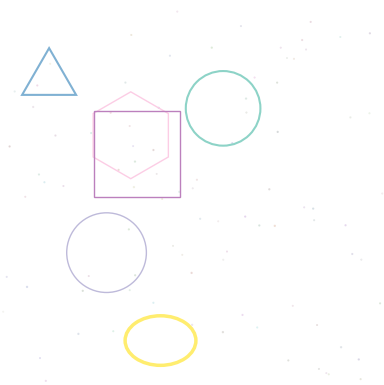[{"shape": "circle", "thickness": 1.5, "radius": 0.48, "center": [0.579, 0.719]}, {"shape": "circle", "thickness": 1, "radius": 0.52, "center": [0.277, 0.344]}, {"shape": "triangle", "thickness": 1.5, "radius": 0.4, "center": [0.128, 0.794]}, {"shape": "hexagon", "thickness": 1, "radius": 0.56, "center": [0.34, 0.649]}, {"shape": "square", "thickness": 1, "radius": 0.56, "center": [0.356, 0.6]}, {"shape": "oval", "thickness": 2.5, "radius": 0.46, "center": [0.417, 0.115]}]